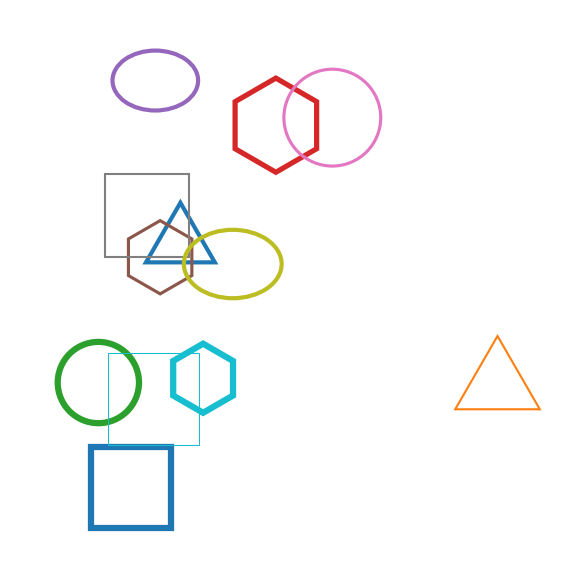[{"shape": "triangle", "thickness": 2, "radius": 0.34, "center": [0.312, 0.579]}, {"shape": "square", "thickness": 3, "radius": 0.35, "center": [0.227, 0.155]}, {"shape": "triangle", "thickness": 1, "radius": 0.42, "center": [0.862, 0.333]}, {"shape": "circle", "thickness": 3, "radius": 0.35, "center": [0.17, 0.337]}, {"shape": "hexagon", "thickness": 2.5, "radius": 0.41, "center": [0.478, 0.782]}, {"shape": "oval", "thickness": 2, "radius": 0.37, "center": [0.269, 0.86]}, {"shape": "hexagon", "thickness": 1.5, "radius": 0.32, "center": [0.277, 0.554]}, {"shape": "circle", "thickness": 1.5, "radius": 0.42, "center": [0.575, 0.795]}, {"shape": "square", "thickness": 1, "radius": 0.36, "center": [0.255, 0.626]}, {"shape": "oval", "thickness": 2, "radius": 0.42, "center": [0.403, 0.542]}, {"shape": "square", "thickness": 0.5, "radius": 0.4, "center": [0.266, 0.308]}, {"shape": "hexagon", "thickness": 3, "radius": 0.3, "center": [0.352, 0.344]}]